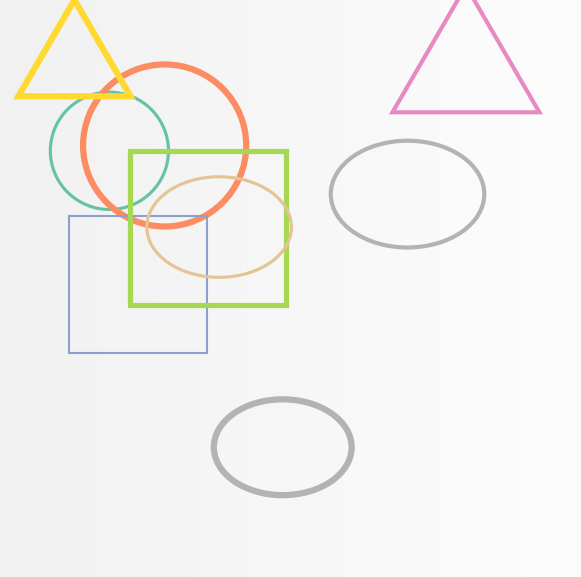[{"shape": "circle", "thickness": 1.5, "radius": 0.51, "center": [0.188, 0.738]}, {"shape": "circle", "thickness": 3, "radius": 0.7, "center": [0.283, 0.747]}, {"shape": "square", "thickness": 1, "radius": 0.59, "center": [0.237, 0.506]}, {"shape": "triangle", "thickness": 2, "radius": 0.73, "center": [0.802, 0.878]}, {"shape": "square", "thickness": 2.5, "radius": 0.67, "center": [0.358, 0.605]}, {"shape": "triangle", "thickness": 3, "radius": 0.56, "center": [0.128, 0.888]}, {"shape": "oval", "thickness": 1.5, "radius": 0.62, "center": [0.377, 0.606]}, {"shape": "oval", "thickness": 3, "radius": 0.59, "center": [0.486, 0.225]}, {"shape": "oval", "thickness": 2, "radius": 0.66, "center": [0.701, 0.663]}]